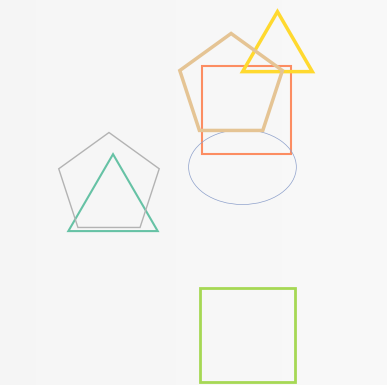[{"shape": "triangle", "thickness": 1.5, "radius": 0.67, "center": [0.292, 0.466]}, {"shape": "square", "thickness": 1.5, "radius": 0.57, "center": [0.636, 0.715]}, {"shape": "oval", "thickness": 0.5, "radius": 0.69, "center": [0.626, 0.566]}, {"shape": "square", "thickness": 2, "radius": 0.61, "center": [0.639, 0.129]}, {"shape": "triangle", "thickness": 2.5, "radius": 0.52, "center": [0.716, 0.866]}, {"shape": "pentagon", "thickness": 2.5, "radius": 0.7, "center": [0.596, 0.774]}, {"shape": "pentagon", "thickness": 1, "radius": 0.68, "center": [0.281, 0.519]}]